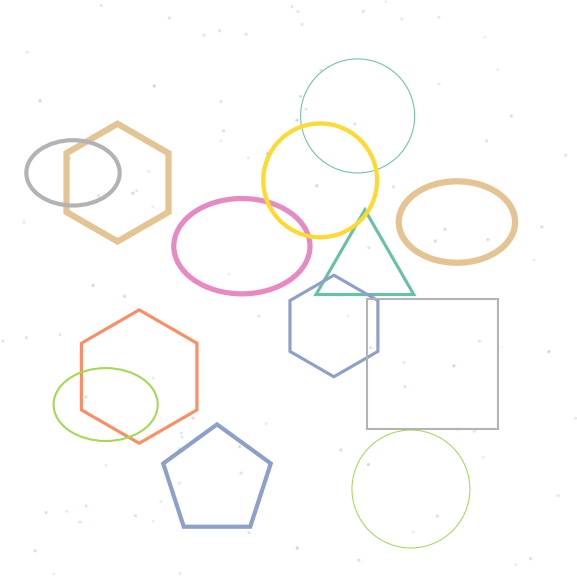[{"shape": "triangle", "thickness": 1.5, "radius": 0.49, "center": [0.632, 0.538]}, {"shape": "circle", "thickness": 0.5, "radius": 0.49, "center": [0.619, 0.798]}, {"shape": "hexagon", "thickness": 1.5, "radius": 0.58, "center": [0.241, 0.347]}, {"shape": "hexagon", "thickness": 1.5, "radius": 0.44, "center": [0.578, 0.435]}, {"shape": "pentagon", "thickness": 2, "radius": 0.49, "center": [0.376, 0.166]}, {"shape": "oval", "thickness": 2.5, "radius": 0.59, "center": [0.419, 0.573]}, {"shape": "oval", "thickness": 1, "radius": 0.45, "center": [0.183, 0.299]}, {"shape": "circle", "thickness": 0.5, "radius": 0.51, "center": [0.712, 0.152]}, {"shape": "circle", "thickness": 2, "radius": 0.49, "center": [0.554, 0.687]}, {"shape": "hexagon", "thickness": 3, "radius": 0.51, "center": [0.203, 0.683]}, {"shape": "oval", "thickness": 3, "radius": 0.5, "center": [0.791, 0.615]}, {"shape": "oval", "thickness": 2, "radius": 0.4, "center": [0.126, 0.7]}, {"shape": "square", "thickness": 1, "radius": 0.57, "center": [0.749, 0.369]}]